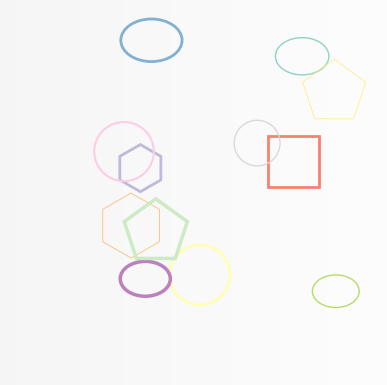[{"shape": "oval", "thickness": 1, "radius": 0.35, "center": [0.78, 0.854]}, {"shape": "circle", "thickness": 2, "radius": 0.39, "center": [0.515, 0.286]}, {"shape": "hexagon", "thickness": 2, "radius": 0.31, "center": [0.362, 0.563]}, {"shape": "square", "thickness": 2, "radius": 0.33, "center": [0.758, 0.582]}, {"shape": "oval", "thickness": 2, "radius": 0.4, "center": [0.391, 0.895]}, {"shape": "hexagon", "thickness": 0.5, "radius": 0.42, "center": [0.338, 0.414]}, {"shape": "oval", "thickness": 1, "radius": 0.3, "center": [0.867, 0.244]}, {"shape": "circle", "thickness": 1.5, "radius": 0.38, "center": [0.32, 0.606]}, {"shape": "circle", "thickness": 1, "radius": 0.3, "center": [0.664, 0.628]}, {"shape": "oval", "thickness": 2.5, "radius": 0.32, "center": [0.375, 0.276]}, {"shape": "pentagon", "thickness": 2.5, "radius": 0.43, "center": [0.402, 0.398]}, {"shape": "pentagon", "thickness": 0.5, "radius": 0.43, "center": [0.862, 0.76]}]